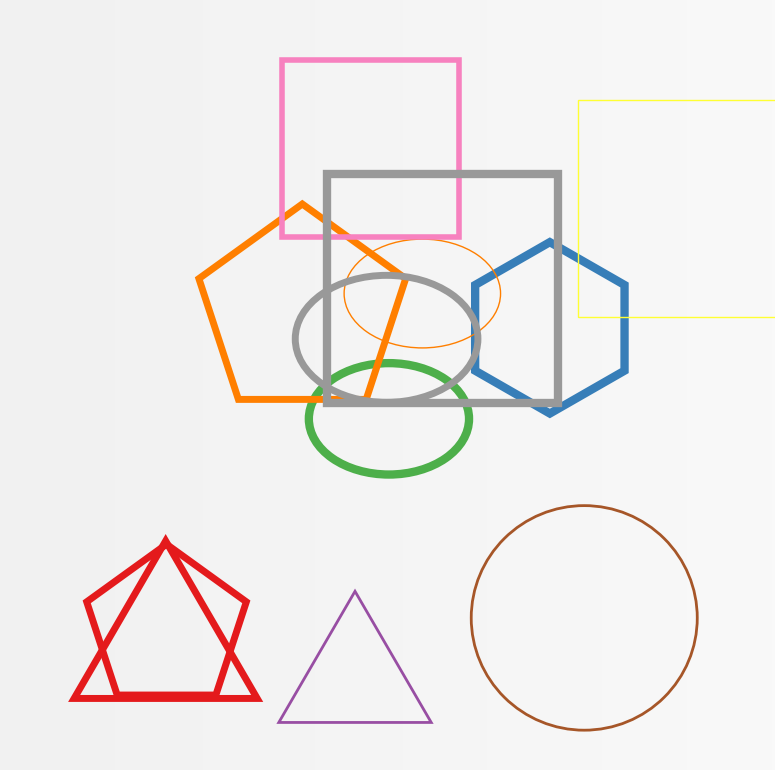[{"shape": "pentagon", "thickness": 2.5, "radius": 0.54, "center": [0.215, 0.185]}, {"shape": "triangle", "thickness": 2.5, "radius": 0.68, "center": [0.214, 0.161]}, {"shape": "hexagon", "thickness": 3, "radius": 0.56, "center": [0.709, 0.574]}, {"shape": "oval", "thickness": 3, "radius": 0.52, "center": [0.502, 0.456]}, {"shape": "triangle", "thickness": 1, "radius": 0.57, "center": [0.458, 0.119]}, {"shape": "pentagon", "thickness": 2.5, "radius": 0.7, "center": [0.39, 0.595]}, {"shape": "oval", "thickness": 0.5, "radius": 0.5, "center": [0.545, 0.619]}, {"shape": "square", "thickness": 0.5, "radius": 0.7, "center": [0.887, 0.729]}, {"shape": "circle", "thickness": 1, "radius": 0.73, "center": [0.754, 0.198]}, {"shape": "square", "thickness": 2, "radius": 0.57, "center": [0.478, 0.807]}, {"shape": "oval", "thickness": 2.5, "radius": 0.59, "center": [0.499, 0.56]}, {"shape": "square", "thickness": 3, "radius": 0.75, "center": [0.571, 0.625]}]